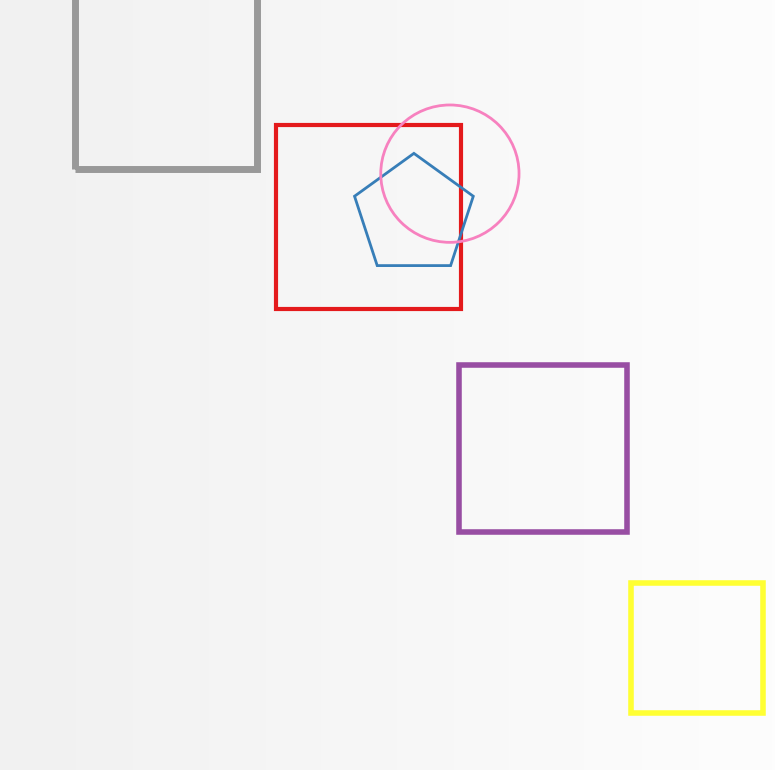[{"shape": "square", "thickness": 1.5, "radius": 0.6, "center": [0.476, 0.719]}, {"shape": "pentagon", "thickness": 1, "radius": 0.4, "center": [0.534, 0.72]}, {"shape": "square", "thickness": 2, "radius": 0.54, "center": [0.7, 0.418]}, {"shape": "square", "thickness": 2, "radius": 0.42, "center": [0.899, 0.158]}, {"shape": "circle", "thickness": 1, "radius": 0.45, "center": [0.581, 0.774]}, {"shape": "square", "thickness": 2.5, "radius": 0.59, "center": [0.214, 0.897]}]